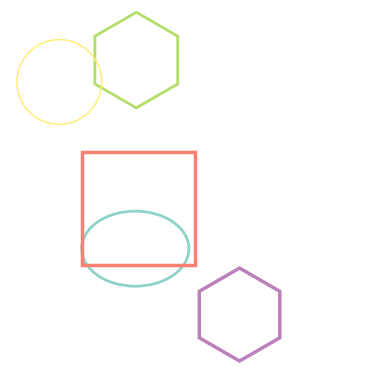[{"shape": "oval", "thickness": 2, "radius": 0.7, "center": [0.351, 0.354]}, {"shape": "square", "thickness": 2.5, "radius": 0.74, "center": [0.36, 0.458]}, {"shape": "hexagon", "thickness": 2, "radius": 0.62, "center": [0.354, 0.844]}, {"shape": "hexagon", "thickness": 2.5, "radius": 0.6, "center": [0.622, 0.183]}, {"shape": "circle", "thickness": 1, "radius": 0.55, "center": [0.154, 0.787]}]